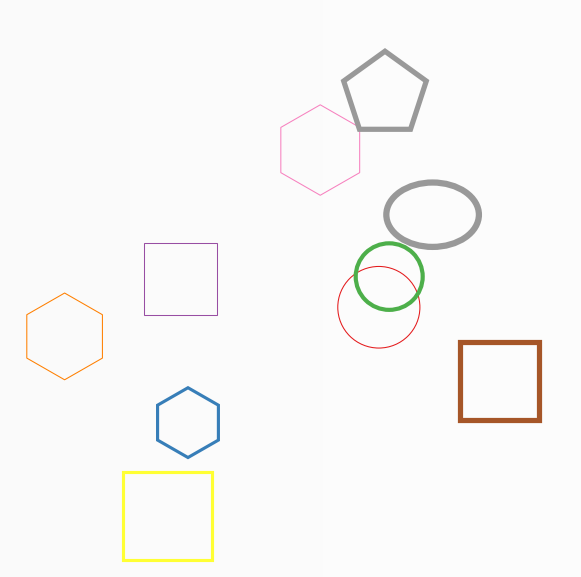[{"shape": "circle", "thickness": 0.5, "radius": 0.35, "center": [0.652, 0.467]}, {"shape": "hexagon", "thickness": 1.5, "radius": 0.3, "center": [0.323, 0.267]}, {"shape": "circle", "thickness": 2, "radius": 0.29, "center": [0.67, 0.52]}, {"shape": "square", "thickness": 0.5, "radius": 0.31, "center": [0.31, 0.516]}, {"shape": "hexagon", "thickness": 0.5, "radius": 0.38, "center": [0.111, 0.417]}, {"shape": "square", "thickness": 1.5, "radius": 0.38, "center": [0.288, 0.106]}, {"shape": "square", "thickness": 2.5, "radius": 0.34, "center": [0.86, 0.339]}, {"shape": "hexagon", "thickness": 0.5, "radius": 0.39, "center": [0.551, 0.739]}, {"shape": "oval", "thickness": 3, "radius": 0.4, "center": [0.744, 0.627]}, {"shape": "pentagon", "thickness": 2.5, "radius": 0.37, "center": [0.662, 0.836]}]